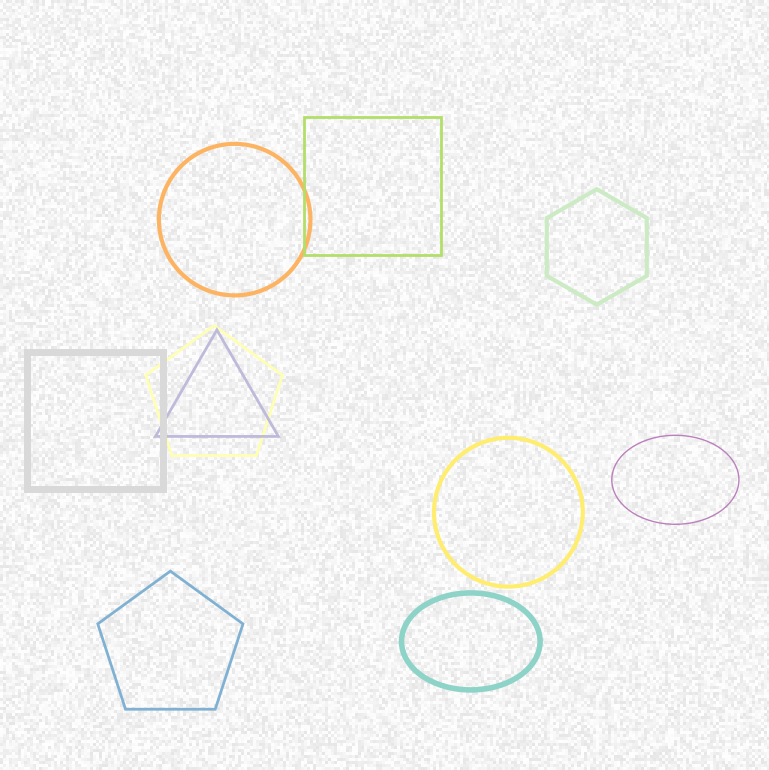[{"shape": "oval", "thickness": 2, "radius": 0.45, "center": [0.611, 0.167]}, {"shape": "pentagon", "thickness": 1, "radius": 0.47, "center": [0.278, 0.484]}, {"shape": "triangle", "thickness": 1, "radius": 0.46, "center": [0.282, 0.479]}, {"shape": "pentagon", "thickness": 1, "radius": 0.5, "center": [0.221, 0.159]}, {"shape": "circle", "thickness": 1.5, "radius": 0.49, "center": [0.305, 0.715]}, {"shape": "square", "thickness": 1, "radius": 0.45, "center": [0.484, 0.758]}, {"shape": "square", "thickness": 2.5, "radius": 0.44, "center": [0.123, 0.454]}, {"shape": "oval", "thickness": 0.5, "radius": 0.41, "center": [0.877, 0.377]}, {"shape": "hexagon", "thickness": 1.5, "radius": 0.37, "center": [0.775, 0.679]}, {"shape": "circle", "thickness": 1.5, "radius": 0.48, "center": [0.66, 0.335]}]